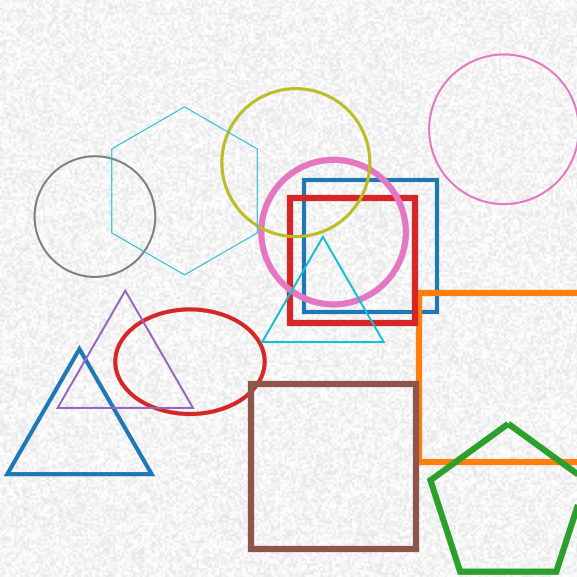[{"shape": "square", "thickness": 2, "radius": 0.57, "center": [0.641, 0.573]}, {"shape": "triangle", "thickness": 2, "radius": 0.72, "center": [0.138, 0.25]}, {"shape": "square", "thickness": 3, "radius": 0.73, "center": [0.872, 0.345]}, {"shape": "pentagon", "thickness": 3, "radius": 0.71, "center": [0.88, 0.124]}, {"shape": "square", "thickness": 3, "radius": 0.54, "center": [0.61, 0.549]}, {"shape": "oval", "thickness": 2, "radius": 0.65, "center": [0.329, 0.373]}, {"shape": "triangle", "thickness": 1, "radius": 0.68, "center": [0.217, 0.36]}, {"shape": "square", "thickness": 3, "radius": 0.71, "center": [0.577, 0.191]}, {"shape": "circle", "thickness": 3, "radius": 0.63, "center": [0.578, 0.597]}, {"shape": "circle", "thickness": 1, "radius": 0.65, "center": [0.873, 0.775]}, {"shape": "circle", "thickness": 1, "radius": 0.52, "center": [0.164, 0.624]}, {"shape": "circle", "thickness": 1.5, "radius": 0.64, "center": [0.512, 0.718]}, {"shape": "hexagon", "thickness": 0.5, "radius": 0.73, "center": [0.32, 0.669]}, {"shape": "triangle", "thickness": 1, "radius": 0.61, "center": [0.559, 0.468]}]